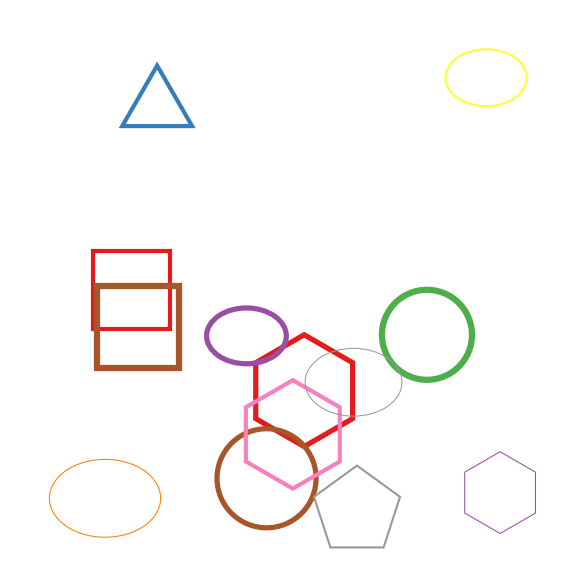[{"shape": "square", "thickness": 2, "radius": 0.34, "center": [0.228, 0.498]}, {"shape": "hexagon", "thickness": 2.5, "radius": 0.48, "center": [0.527, 0.323]}, {"shape": "triangle", "thickness": 2, "radius": 0.35, "center": [0.272, 0.816]}, {"shape": "circle", "thickness": 3, "radius": 0.39, "center": [0.739, 0.419]}, {"shape": "oval", "thickness": 2.5, "radius": 0.35, "center": [0.427, 0.418]}, {"shape": "hexagon", "thickness": 0.5, "radius": 0.35, "center": [0.866, 0.146]}, {"shape": "oval", "thickness": 0.5, "radius": 0.48, "center": [0.182, 0.136]}, {"shape": "oval", "thickness": 1, "radius": 0.35, "center": [0.842, 0.865]}, {"shape": "circle", "thickness": 2.5, "radius": 0.43, "center": [0.462, 0.171]}, {"shape": "square", "thickness": 3, "radius": 0.36, "center": [0.239, 0.432]}, {"shape": "hexagon", "thickness": 2, "radius": 0.47, "center": [0.507, 0.247]}, {"shape": "pentagon", "thickness": 1, "radius": 0.39, "center": [0.618, 0.115]}, {"shape": "oval", "thickness": 0.5, "radius": 0.42, "center": [0.612, 0.337]}]